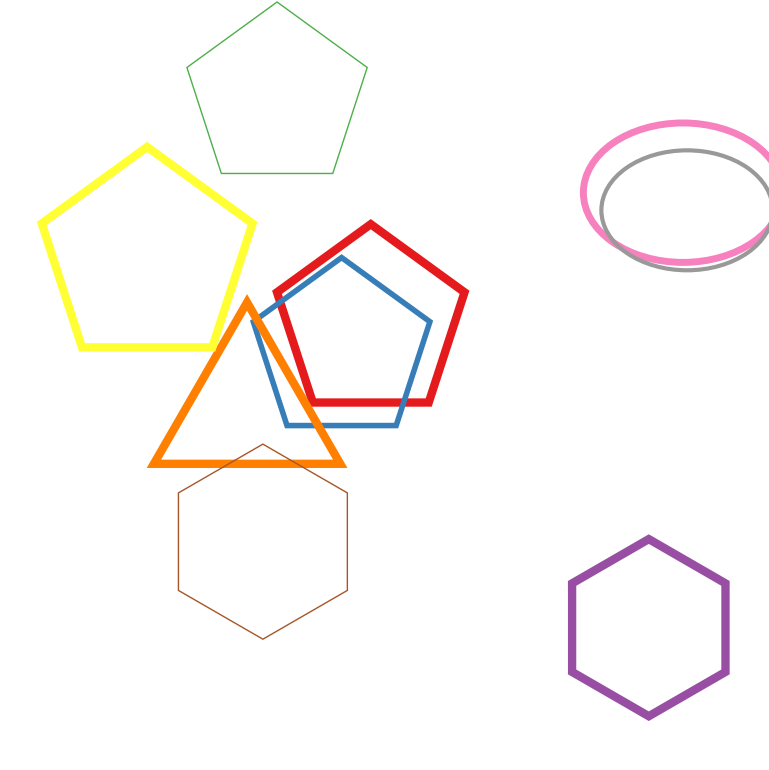[{"shape": "pentagon", "thickness": 3, "radius": 0.64, "center": [0.482, 0.581]}, {"shape": "pentagon", "thickness": 2, "radius": 0.6, "center": [0.444, 0.545]}, {"shape": "pentagon", "thickness": 0.5, "radius": 0.62, "center": [0.36, 0.874]}, {"shape": "hexagon", "thickness": 3, "radius": 0.58, "center": [0.843, 0.185]}, {"shape": "triangle", "thickness": 3, "radius": 0.7, "center": [0.321, 0.468]}, {"shape": "pentagon", "thickness": 3, "radius": 0.72, "center": [0.191, 0.665]}, {"shape": "hexagon", "thickness": 0.5, "radius": 0.63, "center": [0.341, 0.297]}, {"shape": "oval", "thickness": 2.5, "radius": 0.65, "center": [0.887, 0.75]}, {"shape": "oval", "thickness": 1.5, "radius": 0.56, "center": [0.892, 0.727]}]